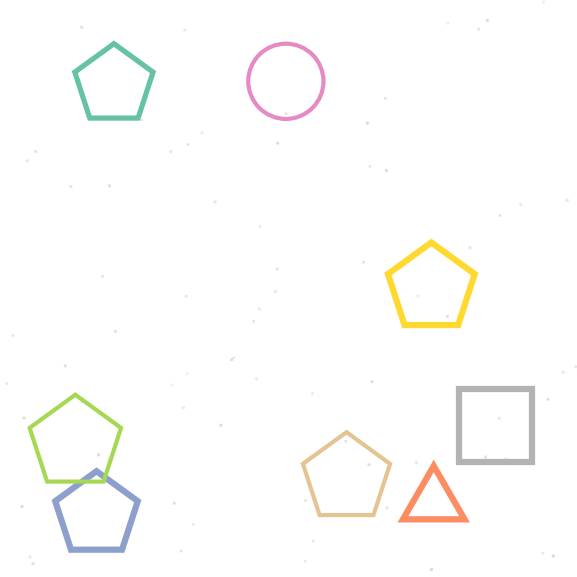[{"shape": "pentagon", "thickness": 2.5, "radius": 0.36, "center": [0.197, 0.852]}, {"shape": "triangle", "thickness": 3, "radius": 0.31, "center": [0.751, 0.131]}, {"shape": "pentagon", "thickness": 3, "radius": 0.38, "center": [0.167, 0.108]}, {"shape": "circle", "thickness": 2, "radius": 0.33, "center": [0.495, 0.858]}, {"shape": "pentagon", "thickness": 2, "radius": 0.42, "center": [0.13, 0.232]}, {"shape": "pentagon", "thickness": 3, "radius": 0.4, "center": [0.747, 0.5]}, {"shape": "pentagon", "thickness": 2, "radius": 0.4, "center": [0.6, 0.171]}, {"shape": "square", "thickness": 3, "radius": 0.31, "center": [0.858, 0.262]}]